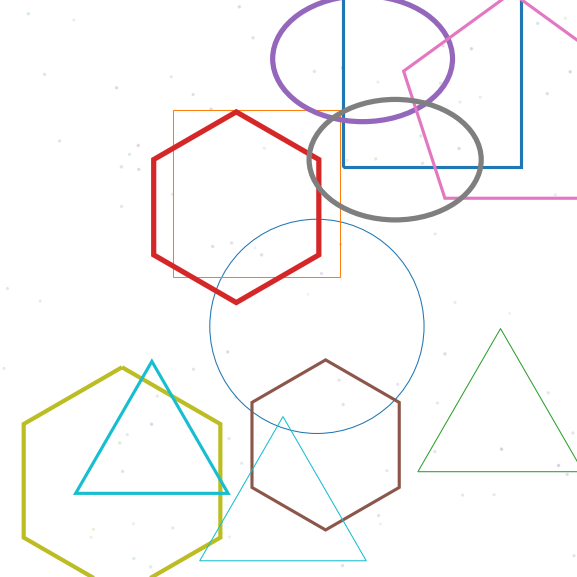[{"shape": "circle", "thickness": 0.5, "radius": 0.93, "center": [0.549, 0.434]}, {"shape": "square", "thickness": 1.5, "radius": 0.77, "center": [0.748, 0.865]}, {"shape": "square", "thickness": 0.5, "radius": 0.72, "center": [0.444, 0.664]}, {"shape": "triangle", "thickness": 0.5, "radius": 0.83, "center": [0.867, 0.265]}, {"shape": "hexagon", "thickness": 2.5, "radius": 0.83, "center": [0.409, 0.64]}, {"shape": "oval", "thickness": 2.5, "radius": 0.78, "center": [0.628, 0.897]}, {"shape": "hexagon", "thickness": 1.5, "radius": 0.74, "center": [0.564, 0.229]}, {"shape": "pentagon", "thickness": 1.5, "radius": 0.98, "center": [0.886, 0.815]}, {"shape": "oval", "thickness": 2.5, "radius": 0.75, "center": [0.684, 0.723]}, {"shape": "hexagon", "thickness": 2, "radius": 0.98, "center": [0.211, 0.167]}, {"shape": "triangle", "thickness": 1.5, "radius": 0.76, "center": [0.263, 0.221]}, {"shape": "triangle", "thickness": 0.5, "radius": 0.83, "center": [0.49, 0.111]}]